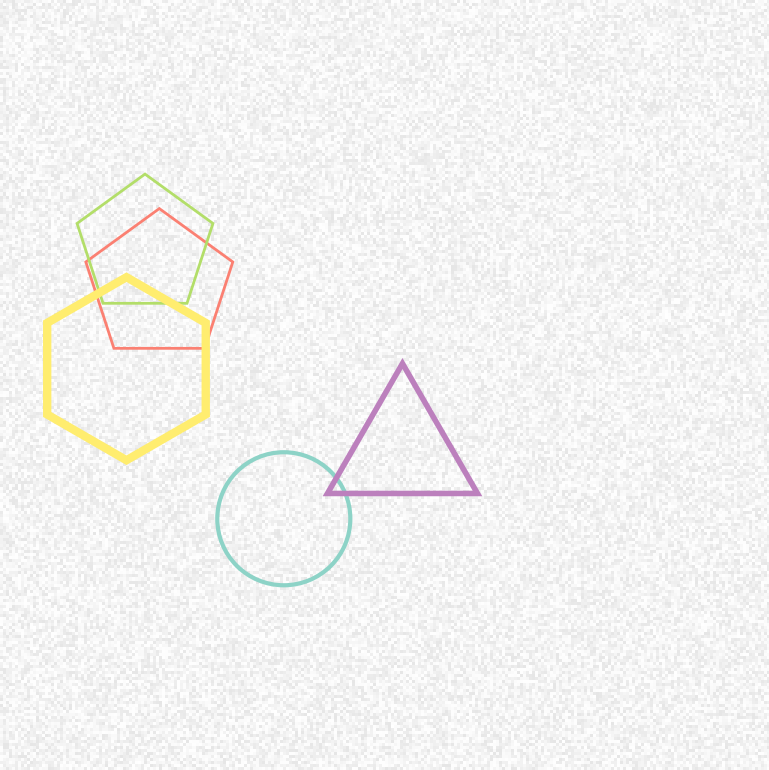[{"shape": "circle", "thickness": 1.5, "radius": 0.43, "center": [0.369, 0.326]}, {"shape": "pentagon", "thickness": 1, "radius": 0.5, "center": [0.207, 0.629]}, {"shape": "pentagon", "thickness": 1, "radius": 0.46, "center": [0.188, 0.681]}, {"shape": "triangle", "thickness": 2, "radius": 0.56, "center": [0.523, 0.415]}, {"shape": "hexagon", "thickness": 3, "radius": 0.59, "center": [0.164, 0.521]}]